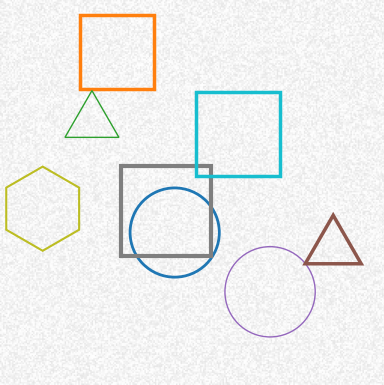[{"shape": "circle", "thickness": 2, "radius": 0.58, "center": [0.454, 0.396]}, {"shape": "square", "thickness": 2.5, "radius": 0.48, "center": [0.303, 0.865]}, {"shape": "triangle", "thickness": 1, "radius": 0.4, "center": [0.239, 0.684]}, {"shape": "circle", "thickness": 1, "radius": 0.59, "center": [0.701, 0.242]}, {"shape": "triangle", "thickness": 2.5, "radius": 0.42, "center": [0.865, 0.357]}, {"shape": "square", "thickness": 3, "radius": 0.59, "center": [0.431, 0.451]}, {"shape": "hexagon", "thickness": 1.5, "radius": 0.55, "center": [0.111, 0.458]}, {"shape": "square", "thickness": 2.5, "radius": 0.55, "center": [0.617, 0.652]}]